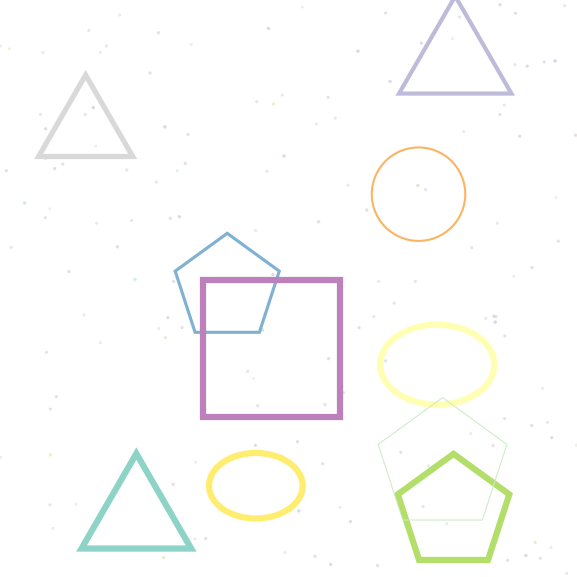[{"shape": "triangle", "thickness": 3, "radius": 0.55, "center": [0.236, 0.104]}, {"shape": "oval", "thickness": 3, "radius": 0.49, "center": [0.757, 0.368]}, {"shape": "triangle", "thickness": 2, "radius": 0.56, "center": [0.788, 0.893]}, {"shape": "pentagon", "thickness": 1.5, "radius": 0.47, "center": [0.393, 0.5]}, {"shape": "circle", "thickness": 1, "radius": 0.4, "center": [0.725, 0.663]}, {"shape": "pentagon", "thickness": 3, "radius": 0.51, "center": [0.785, 0.112]}, {"shape": "triangle", "thickness": 2.5, "radius": 0.47, "center": [0.148, 0.775]}, {"shape": "square", "thickness": 3, "radius": 0.59, "center": [0.47, 0.396]}, {"shape": "pentagon", "thickness": 0.5, "radius": 0.59, "center": [0.766, 0.193]}, {"shape": "oval", "thickness": 3, "radius": 0.41, "center": [0.443, 0.158]}]